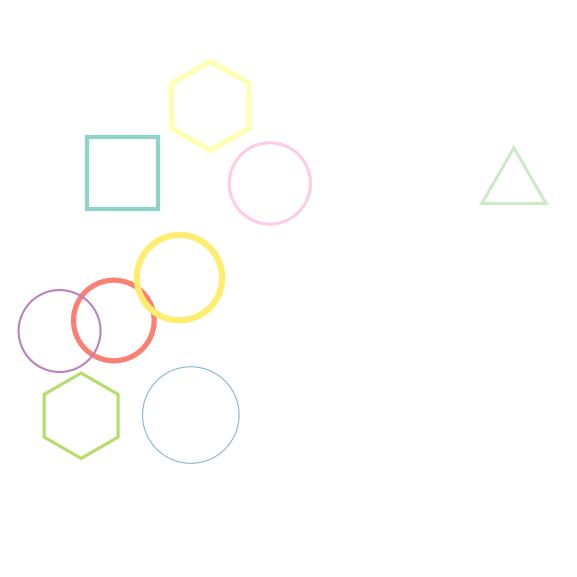[{"shape": "square", "thickness": 2, "radius": 0.31, "center": [0.213, 0.7]}, {"shape": "hexagon", "thickness": 2.5, "radius": 0.39, "center": [0.364, 0.816]}, {"shape": "circle", "thickness": 2.5, "radius": 0.35, "center": [0.197, 0.444]}, {"shape": "circle", "thickness": 0.5, "radius": 0.42, "center": [0.33, 0.28]}, {"shape": "hexagon", "thickness": 1.5, "radius": 0.37, "center": [0.14, 0.279]}, {"shape": "circle", "thickness": 1.5, "radius": 0.35, "center": [0.467, 0.681]}, {"shape": "circle", "thickness": 1, "radius": 0.35, "center": [0.103, 0.426]}, {"shape": "triangle", "thickness": 1.5, "radius": 0.32, "center": [0.89, 0.679]}, {"shape": "circle", "thickness": 3, "radius": 0.37, "center": [0.311, 0.518]}]